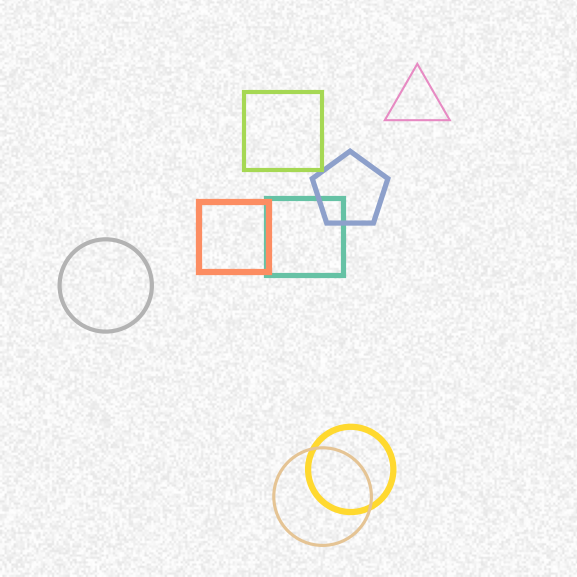[{"shape": "square", "thickness": 2.5, "radius": 0.33, "center": [0.528, 0.589]}, {"shape": "square", "thickness": 3, "radius": 0.3, "center": [0.405, 0.589]}, {"shape": "pentagon", "thickness": 2.5, "radius": 0.34, "center": [0.606, 0.669]}, {"shape": "triangle", "thickness": 1, "radius": 0.32, "center": [0.723, 0.824]}, {"shape": "square", "thickness": 2, "radius": 0.34, "center": [0.489, 0.772]}, {"shape": "circle", "thickness": 3, "radius": 0.37, "center": [0.607, 0.186]}, {"shape": "circle", "thickness": 1.5, "radius": 0.42, "center": [0.559, 0.139]}, {"shape": "circle", "thickness": 2, "radius": 0.4, "center": [0.183, 0.505]}]